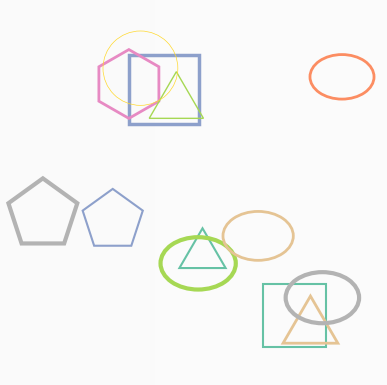[{"shape": "square", "thickness": 1.5, "radius": 0.41, "center": [0.76, 0.181]}, {"shape": "triangle", "thickness": 1.5, "radius": 0.34, "center": [0.523, 0.338]}, {"shape": "oval", "thickness": 2, "radius": 0.41, "center": [0.883, 0.8]}, {"shape": "pentagon", "thickness": 1.5, "radius": 0.41, "center": [0.291, 0.428]}, {"shape": "square", "thickness": 2.5, "radius": 0.45, "center": [0.423, 0.767]}, {"shape": "hexagon", "thickness": 2, "radius": 0.45, "center": [0.333, 0.782]}, {"shape": "oval", "thickness": 3, "radius": 0.49, "center": [0.511, 0.316]}, {"shape": "triangle", "thickness": 1, "radius": 0.4, "center": [0.455, 0.733]}, {"shape": "circle", "thickness": 0.5, "radius": 0.48, "center": [0.362, 0.823]}, {"shape": "oval", "thickness": 2, "radius": 0.45, "center": [0.666, 0.387]}, {"shape": "triangle", "thickness": 2, "radius": 0.41, "center": [0.801, 0.149]}, {"shape": "pentagon", "thickness": 3, "radius": 0.47, "center": [0.111, 0.443]}, {"shape": "oval", "thickness": 3, "radius": 0.47, "center": [0.832, 0.227]}]